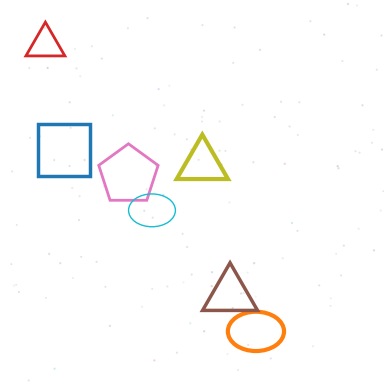[{"shape": "square", "thickness": 2.5, "radius": 0.33, "center": [0.166, 0.61]}, {"shape": "oval", "thickness": 3, "radius": 0.36, "center": [0.665, 0.139]}, {"shape": "triangle", "thickness": 2, "radius": 0.29, "center": [0.118, 0.884]}, {"shape": "triangle", "thickness": 2.5, "radius": 0.41, "center": [0.598, 0.235]}, {"shape": "pentagon", "thickness": 2, "radius": 0.41, "center": [0.334, 0.545]}, {"shape": "triangle", "thickness": 3, "radius": 0.38, "center": [0.526, 0.573]}, {"shape": "oval", "thickness": 1, "radius": 0.3, "center": [0.395, 0.454]}]